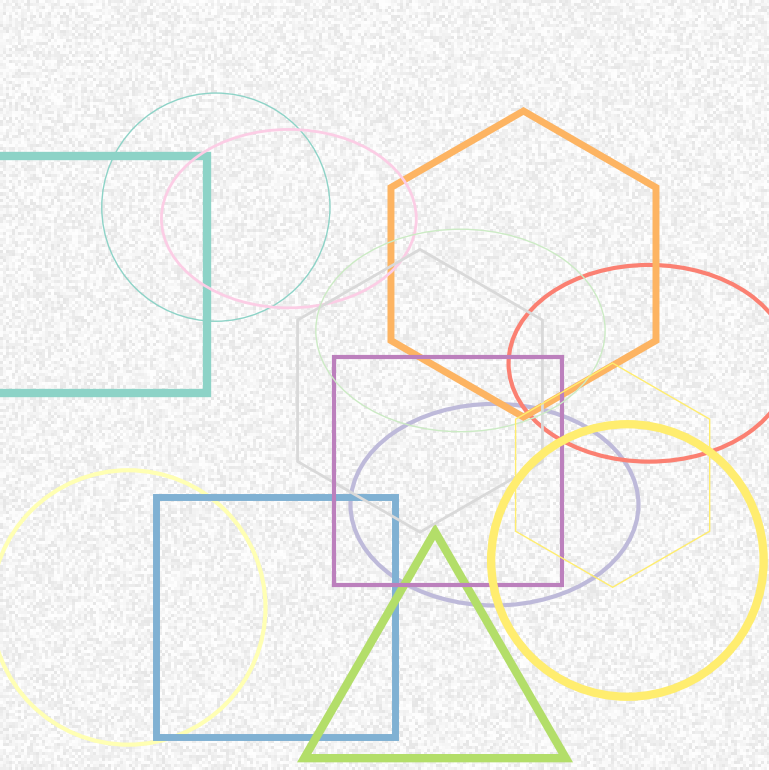[{"shape": "circle", "thickness": 0.5, "radius": 0.74, "center": [0.28, 0.731]}, {"shape": "square", "thickness": 3, "radius": 0.77, "center": [0.116, 0.643]}, {"shape": "circle", "thickness": 1.5, "radius": 0.89, "center": [0.167, 0.211]}, {"shape": "oval", "thickness": 1.5, "radius": 0.93, "center": [0.642, 0.345]}, {"shape": "oval", "thickness": 1.5, "radius": 0.91, "center": [0.843, 0.528]}, {"shape": "square", "thickness": 2.5, "radius": 0.78, "center": [0.358, 0.199]}, {"shape": "hexagon", "thickness": 2.5, "radius": 0.99, "center": [0.68, 0.657]}, {"shape": "triangle", "thickness": 3, "radius": 0.98, "center": [0.565, 0.113]}, {"shape": "oval", "thickness": 1, "radius": 0.83, "center": [0.375, 0.716]}, {"shape": "hexagon", "thickness": 1, "radius": 0.92, "center": [0.545, 0.492]}, {"shape": "square", "thickness": 1.5, "radius": 0.74, "center": [0.582, 0.389]}, {"shape": "oval", "thickness": 0.5, "radius": 0.94, "center": [0.598, 0.571]}, {"shape": "hexagon", "thickness": 0.5, "radius": 0.73, "center": [0.796, 0.383]}, {"shape": "circle", "thickness": 3, "radius": 0.88, "center": [0.815, 0.272]}]